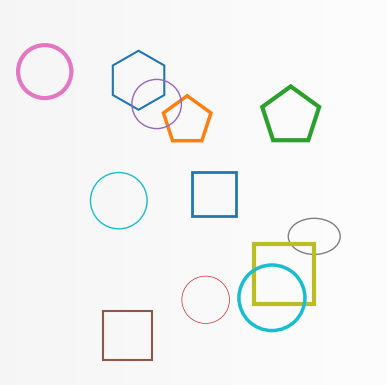[{"shape": "square", "thickness": 2, "radius": 0.29, "center": [0.552, 0.496]}, {"shape": "hexagon", "thickness": 1.5, "radius": 0.38, "center": [0.358, 0.792]}, {"shape": "pentagon", "thickness": 2.5, "radius": 0.32, "center": [0.483, 0.687]}, {"shape": "pentagon", "thickness": 3, "radius": 0.39, "center": [0.75, 0.698]}, {"shape": "circle", "thickness": 0.5, "radius": 0.31, "center": [0.531, 0.221]}, {"shape": "circle", "thickness": 1, "radius": 0.32, "center": [0.404, 0.73]}, {"shape": "square", "thickness": 1.5, "radius": 0.32, "center": [0.329, 0.128]}, {"shape": "circle", "thickness": 3, "radius": 0.34, "center": [0.115, 0.814]}, {"shape": "oval", "thickness": 1, "radius": 0.33, "center": [0.811, 0.386]}, {"shape": "square", "thickness": 3, "radius": 0.39, "center": [0.733, 0.288]}, {"shape": "circle", "thickness": 2.5, "radius": 0.43, "center": [0.702, 0.227]}, {"shape": "circle", "thickness": 1, "radius": 0.37, "center": [0.307, 0.479]}]